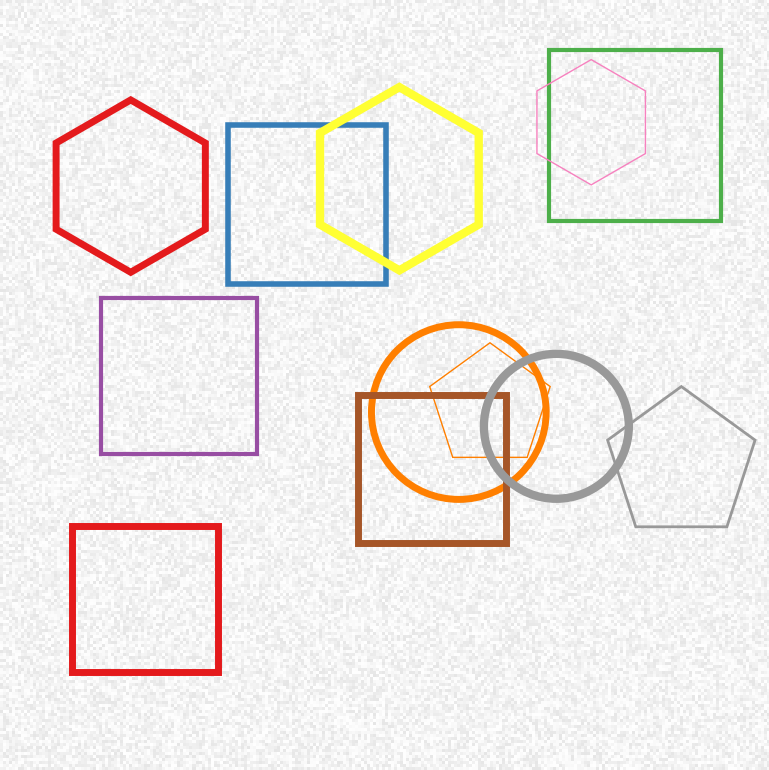[{"shape": "square", "thickness": 2.5, "radius": 0.48, "center": [0.188, 0.222]}, {"shape": "hexagon", "thickness": 2.5, "radius": 0.56, "center": [0.17, 0.758]}, {"shape": "square", "thickness": 2, "radius": 0.52, "center": [0.398, 0.735]}, {"shape": "square", "thickness": 1.5, "radius": 0.56, "center": [0.825, 0.824]}, {"shape": "square", "thickness": 1.5, "radius": 0.51, "center": [0.232, 0.511]}, {"shape": "circle", "thickness": 2.5, "radius": 0.57, "center": [0.596, 0.465]}, {"shape": "pentagon", "thickness": 0.5, "radius": 0.41, "center": [0.636, 0.473]}, {"shape": "hexagon", "thickness": 3, "radius": 0.59, "center": [0.519, 0.768]}, {"shape": "square", "thickness": 2.5, "radius": 0.48, "center": [0.562, 0.391]}, {"shape": "hexagon", "thickness": 0.5, "radius": 0.41, "center": [0.768, 0.841]}, {"shape": "circle", "thickness": 3, "radius": 0.47, "center": [0.723, 0.446]}, {"shape": "pentagon", "thickness": 1, "radius": 0.5, "center": [0.885, 0.397]}]